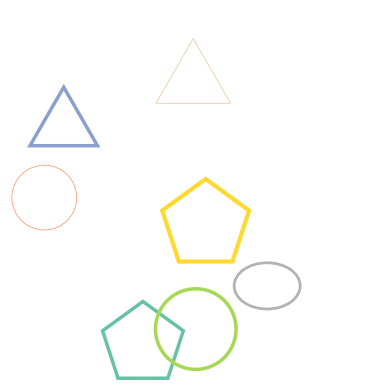[{"shape": "pentagon", "thickness": 2.5, "radius": 0.55, "center": [0.371, 0.107]}, {"shape": "circle", "thickness": 0.5, "radius": 0.42, "center": [0.115, 0.487]}, {"shape": "triangle", "thickness": 2.5, "radius": 0.51, "center": [0.166, 0.672]}, {"shape": "circle", "thickness": 2.5, "radius": 0.52, "center": [0.508, 0.145]}, {"shape": "pentagon", "thickness": 3, "radius": 0.59, "center": [0.534, 0.417]}, {"shape": "triangle", "thickness": 0.5, "radius": 0.56, "center": [0.502, 0.788]}, {"shape": "oval", "thickness": 2, "radius": 0.43, "center": [0.694, 0.257]}]